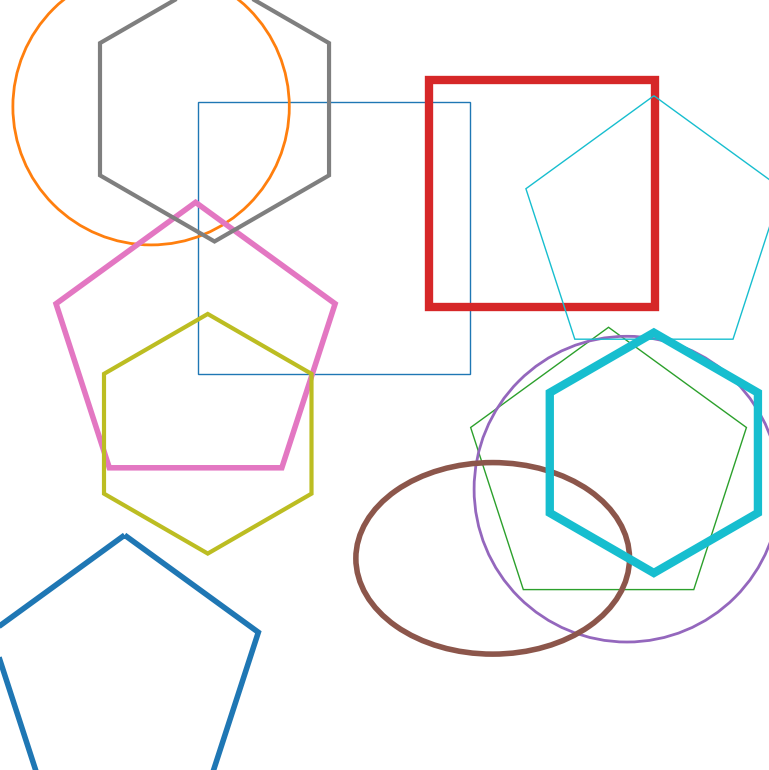[{"shape": "square", "thickness": 0.5, "radius": 0.88, "center": [0.434, 0.691]}, {"shape": "pentagon", "thickness": 2, "radius": 0.91, "center": [0.162, 0.122]}, {"shape": "circle", "thickness": 1, "radius": 0.9, "center": [0.196, 0.861]}, {"shape": "pentagon", "thickness": 0.5, "radius": 0.94, "center": [0.79, 0.387]}, {"shape": "square", "thickness": 3, "radius": 0.73, "center": [0.704, 0.749]}, {"shape": "circle", "thickness": 1, "radius": 0.99, "center": [0.814, 0.365]}, {"shape": "oval", "thickness": 2, "radius": 0.89, "center": [0.64, 0.275]}, {"shape": "pentagon", "thickness": 2, "radius": 0.95, "center": [0.254, 0.547]}, {"shape": "hexagon", "thickness": 1.5, "radius": 0.86, "center": [0.279, 0.858]}, {"shape": "hexagon", "thickness": 1.5, "radius": 0.78, "center": [0.27, 0.437]}, {"shape": "pentagon", "thickness": 0.5, "radius": 0.87, "center": [0.849, 0.701]}, {"shape": "hexagon", "thickness": 3, "radius": 0.78, "center": [0.849, 0.412]}]